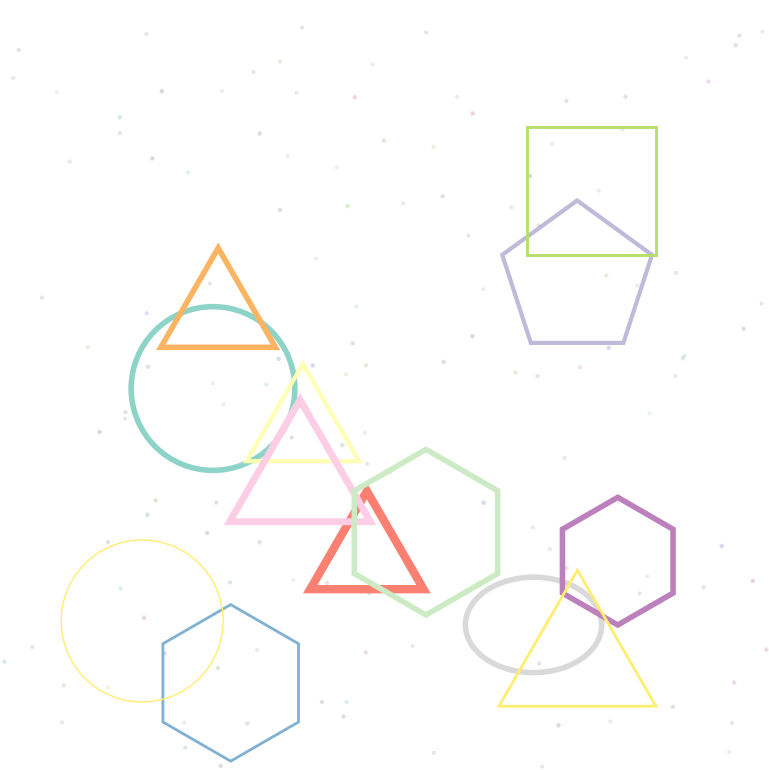[{"shape": "circle", "thickness": 2, "radius": 0.53, "center": [0.277, 0.495]}, {"shape": "triangle", "thickness": 1.5, "radius": 0.42, "center": [0.393, 0.443]}, {"shape": "pentagon", "thickness": 1.5, "radius": 0.51, "center": [0.75, 0.637]}, {"shape": "triangle", "thickness": 3, "radius": 0.42, "center": [0.476, 0.277]}, {"shape": "hexagon", "thickness": 1, "radius": 0.51, "center": [0.3, 0.113]}, {"shape": "triangle", "thickness": 2, "radius": 0.43, "center": [0.283, 0.592]}, {"shape": "square", "thickness": 1, "radius": 0.42, "center": [0.768, 0.752]}, {"shape": "triangle", "thickness": 2.5, "radius": 0.53, "center": [0.39, 0.375]}, {"shape": "oval", "thickness": 2, "radius": 0.44, "center": [0.693, 0.188]}, {"shape": "hexagon", "thickness": 2, "radius": 0.41, "center": [0.802, 0.271]}, {"shape": "hexagon", "thickness": 2, "radius": 0.54, "center": [0.553, 0.309]}, {"shape": "circle", "thickness": 0.5, "radius": 0.53, "center": [0.185, 0.194]}, {"shape": "triangle", "thickness": 1, "radius": 0.59, "center": [0.75, 0.142]}]